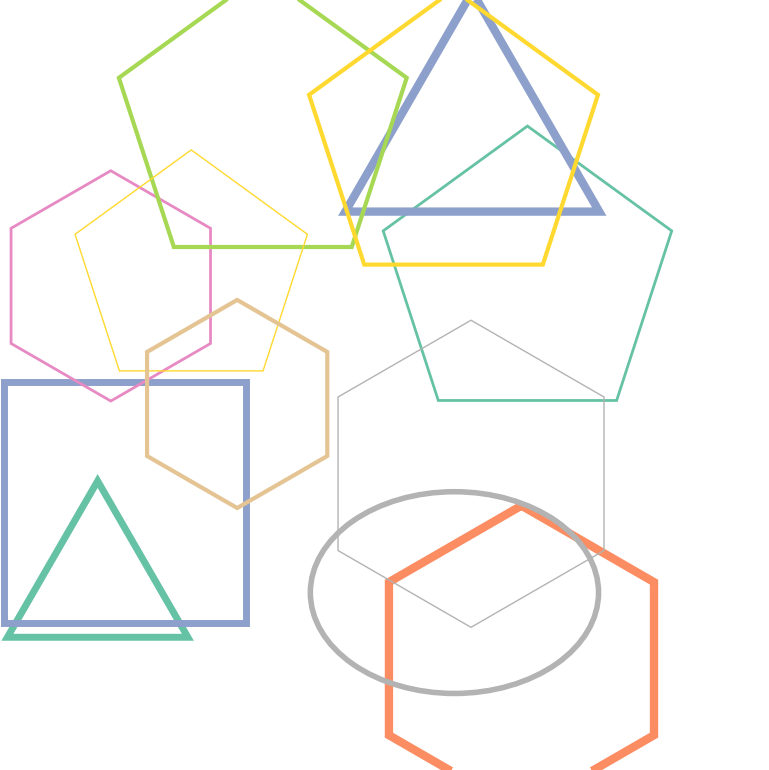[{"shape": "pentagon", "thickness": 1, "radius": 0.99, "center": [0.685, 0.639]}, {"shape": "triangle", "thickness": 2.5, "radius": 0.68, "center": [0.127, 0.24]}, {"shape": "hexagon", "thickness": 3, "radius": 0.99, "center": [0.677, 0.145]}, {"shape": "square", "thickness": 2.5, "radius": 0.78, "center": [0.162, 0.347]}, {"shape": "triangle", "thickness": 3, "radius": 0.95, "center": [0.613, 0.82]}, {"shape": "hexagon", "thickness": 1, "radius": 0.75, "center": [0.144, 0.629]}, {"shape": "pentagon", "thickness": 1.5, "radius": 0.98, "center": [0.341, 0.838]}, {"shape": "pentagon", "thickness": 1.5, "radius": 0.99, "center": [0.589, 0.816]}, {"shape": "pentagon", "thickness": 0.5, "radius": 0.79, "center": [0.248, 0.647]}, {"shape": "hexagon", "thickness": 1.5, "radius": 0.68, "center": [0.308, 0.475]}, {"shape": "oval", "thickness": 2, "radius": 0.94, "center": [0.59, 0.23]}, {"shape": "hexagon", "thickness": 0.5, "radius": 1.0, "center": [0.612, 0.385]}]